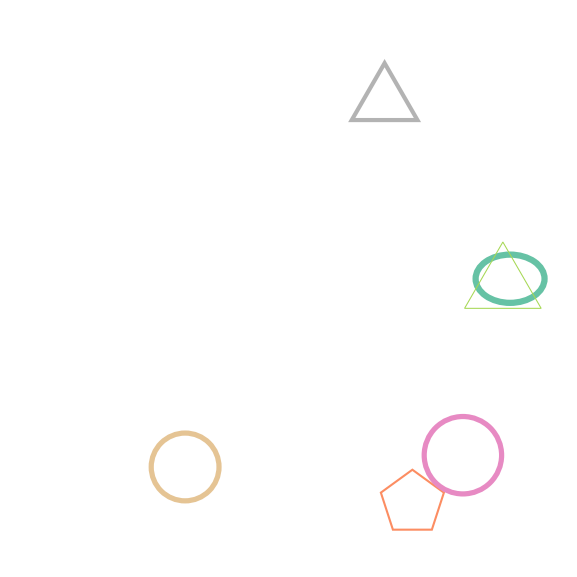[{"shape": "oval", "thickness": 3, "radius": 0.3, "center": [0.883, 0.516]}, {"shape": "pentagon", "thickness": 1, "radius": 0.29, "center": [0.714, 0.128]}, {"shape": "circle", "thickness": 2.5, "radius": 0.34, "center": [0.802, 0.211]}, {"shape": "triangle", "thickness": 0.5, "radius": 0.38, "center": [0.871, 0.503]}, {"shape": "circle", "thickness": 2.5, "radius": 0.29, "center": [0.321, 0.191]}, {"shape": "triangle", "thickness": 2, "radius": 0.33, "center": [0.666, 0.824]}]